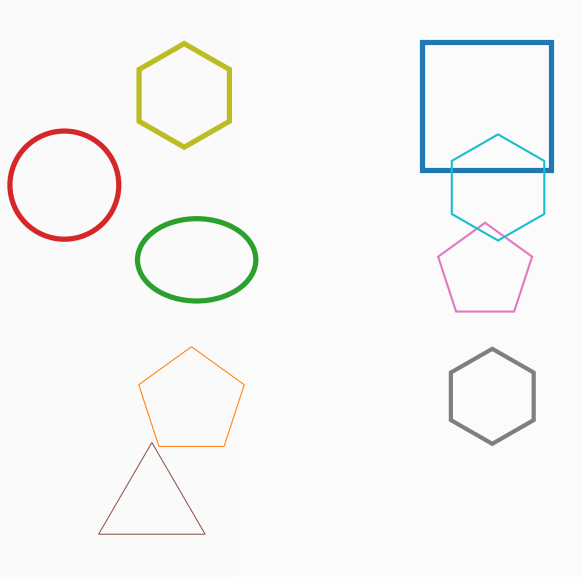[{"shape": "square", "thickness": 2.5, "radius": 0.55, "center": [0.837, 0.815]}, {"shape": "pentagon", "thickness": 0.5, "radius": 0.48, "center": [0.329, 0.303]}, {"shape": "oval", "thickness": 2.5, "radius": 0.51, "center": [0.338, 0.549]}, {"shape": "circle", "thickness": 2.5, "radius": 0.47, "center": [0.111, 0.679]}, {"shape": "triangle", "thickness": 0.5, "radius": 0.53, "center": [0.261, 0.127]}, {"shape": "pentagon", "thickness": 1, "radius": 0.42, "center": [0.835, 0.528]}, {"shape": "hexagon", "thickness": 2, "radius": 0.41, "center": [0.847, 0.313]}, {"shape": "hexagon", "thickness": 2.5, "radius": 0.45, "center": [0.317, 0.834]}, {"shape": "hexagon", "thickness": 1, "radius": 0.46, "center": [0.857, 0.675]}]